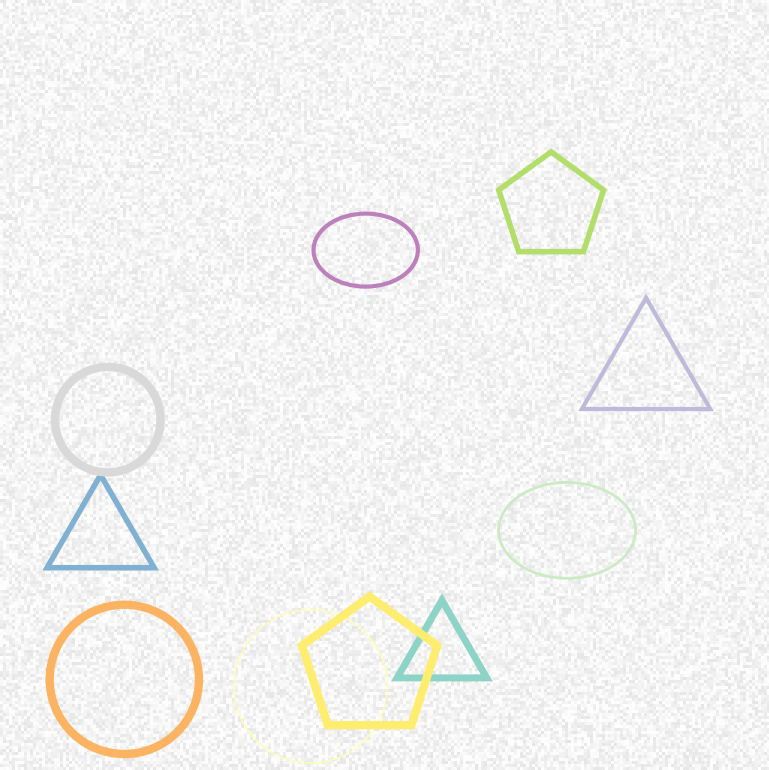[{"shape": "triangle", "thickness": 2.5, "radius": 0.34, "center": [0.574, 0.153]}, {"shape": "circle", "thickness": 0.5, "radius": 0.5, "center": [0.403, 0.109]}, {"shape": "triangle", "thickness": 1.5, "radius": 0.48, "center": [0.839, 0.517]}, {"shape": "triangle", "thickness": 2, "radius": 0.4, "center": [0.131, 0.303]}, {"shape": "circle", "thickness": 3, "radius": 0.48, "center": [0.161, 0.118]}, {"shape": "pentagon", "thickness": 2, "radius": 0.36, "center": [0.716, 0.731]}, {"shape": "circle", "thickness": 3, "radius": 0.34, "center": [0.14, 0.455]}, {"shape": "oval", "thickness": 1.5, "radius": 0.34, "center": [0.475, 0.675]}, {"shape": "oval", "thickness": 1, "radius": 0.44, "center": [0.736, 0.311]}, {"shape": "pentagon", "thickness": 3, "radius": 0.46, "center": [0.48, 0.133]}]